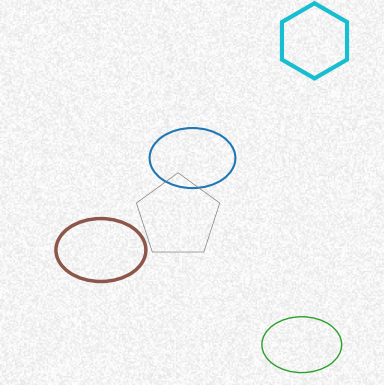[{"shape": "oval", "thickness": 1.5, "radius": 0.56, "center": [0.5, 0.589]}, {"shape": "oval", "thickness": 1, "radius": 0.52, "center": [0.784, 0.105]}, {"shape": "oval", "thickness": 2.5, "radius": 0.58, "center": [0.262, 0.351]}, {"shape": "pentagon", "thickness": 0.5, "radius": 0.57, "center": [0.463, 0.437]}, {"shape": "hexagon", "thickness": 3, "radius": 0.49, "center": [0.817, 0.894]}]